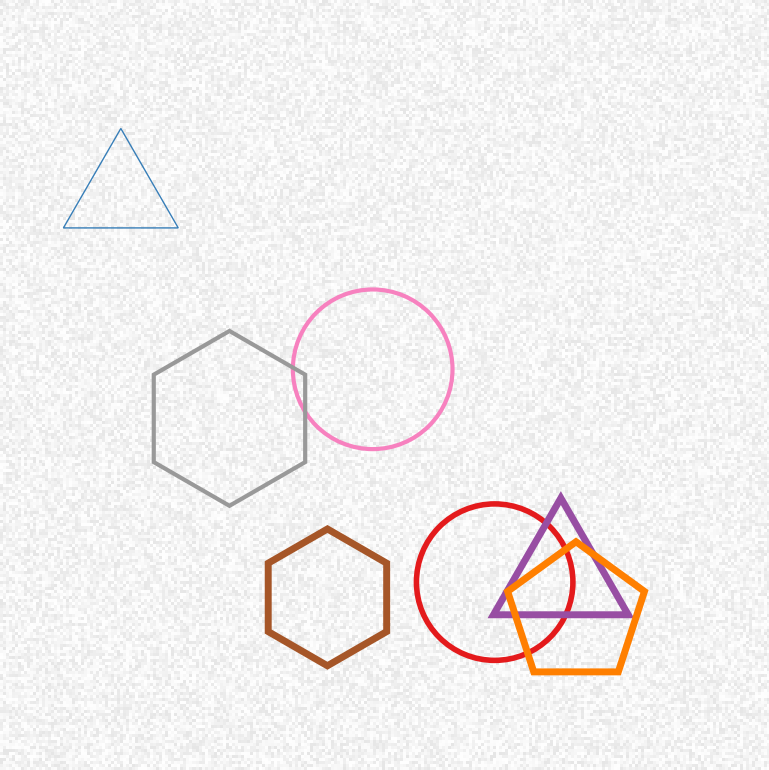[{"shape": "circle", "thickness": 2, "radius": 0.51, "center": [0.642, 0.244]}, {"shape": "triangle", "thickness": 0.5, "radius": 0.43, "center": [0.157, 0.747]}, {"shape": "triangle", "thickness": 2.5, "radius": 0.51, "center": [0.728, 0.252]}, {"shape": "pentagon", "thickness": 2.5, "radius": 0.47, "center": [0.748, 0.203]}, {"shape": "hexagon", "thickness": 2.5, "radius": 0.44, "center": [0.425, 0.224]}, {"shape": "circle", "thickness": 1.5, "radius": 0.52, "center": [0.484, 0.52]}, {"shape": "hexagon", "thickness": 1.5, "radius": 0.57, "center": [0.298, 0.457]}]